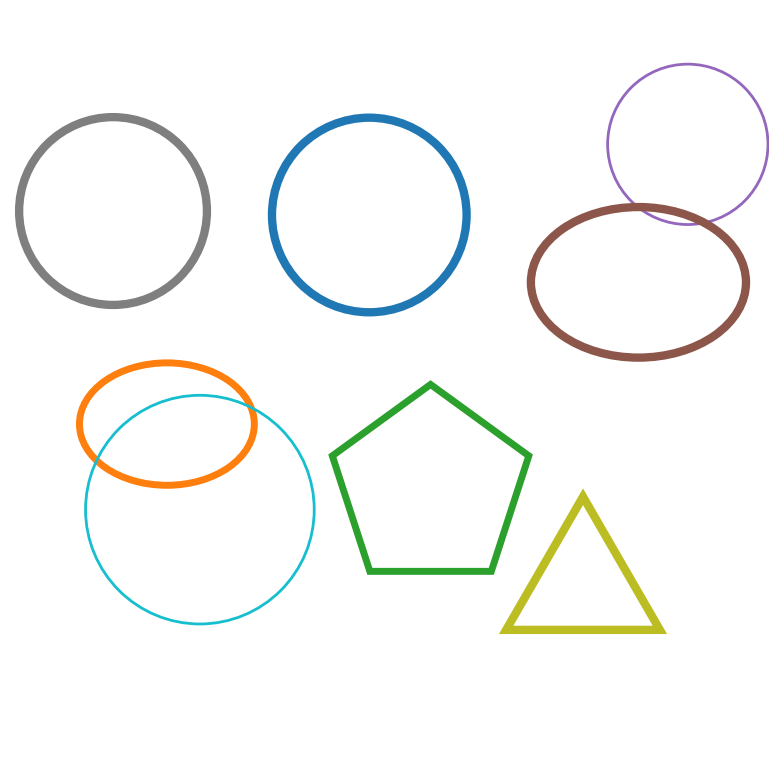[{"shape": "circle", "thickness": 3, "radius": 0.63, "center": [0.48, 0.721]}, {"shape": "oval", "thickness": 2.5, "radius": 0.57, "center": [0.217, 0.449]}, {"shape": "pentagon", "thickness": 2.5, "radius": 0.67, "center": [0.559, 0.367]}, {"shape": "circle", "thickness": 1, "radius": 0.52, "center": [0.893, 0.813]}, {"shape": "oval", "thickness": 3, "radius": 0.7, "center": [0.829, 0.633]}, {"shape": "circle", "thickness": 3, "radius": 0.61, "center": [0.147, 0.726]}, {"shape": "triangle", "thickness": 3, "radius": 0.58, "center": [0.757, 0.24]}, {"shape": "circle", "thickness": 1, "radius": 0.74, "center": [0.26, 0.338]}]